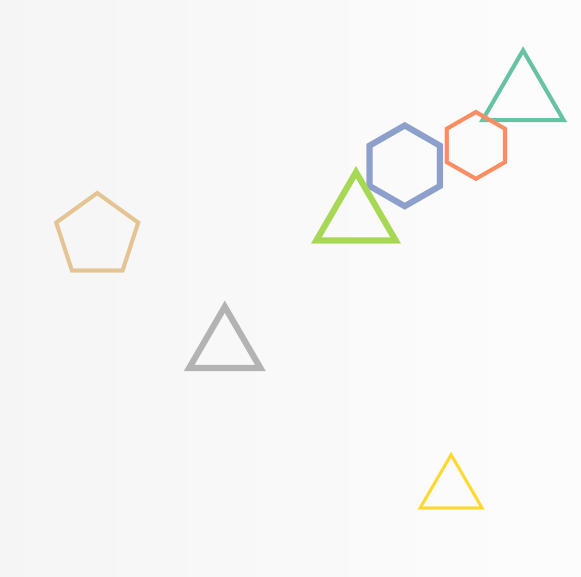[{"shape": "triangle", "thickness": 2, "radius": 0.4, "center": [0.9, 0.831]}, {"shape": "hexagon", "thickness": 2, "radius": 0.29, "center": [0.819, 0.747]}, {"shape": "hexagon", "thickness": 3, "radius": 0.35, "center": [0.696, 0.712]}, {"shape": "triangle", "thickness": 3, "radius": 0.39, "center": [0.612, 0.622]}, {"shape": "triangle", "thickness": 1.5, "radius": 0.31, "center": [0.776, 0.15]}, {"shape": "pentagon", "thickness": 2, "radius": 0.37, "center": [0.167, 0.591]}, {"shape": "triangle", "thickness": 3, "radius": 0.35, "center": [0.387, 0.397]}]